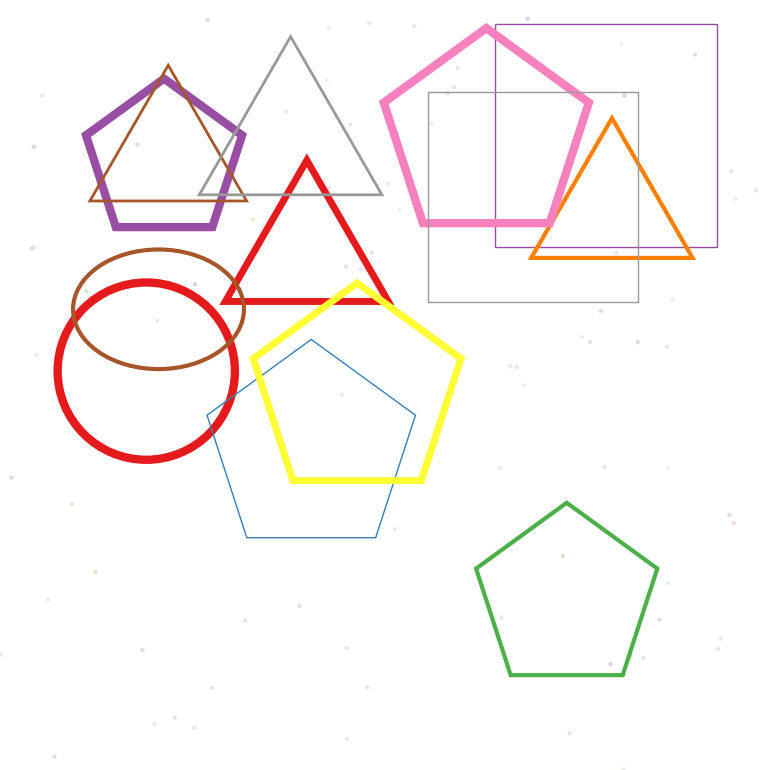[{"shape": "triangle", "thickness": 2.5, "radius": 0.61, "center": [0.398, 0.67]}, {"shape": "circle", "thickness": 3, "radius": 0.58, "center": [0.19, 0.518]}, {"shape": "pentagon", "thickness": 0.5, "radius": 0.71, "center": [0.404, 0.417]}, {"shape": "pentagon", "thickness": 1.5, "radius": 0.62, "center": [0.736, 0.223]}, {"shape": "square", "thickness": 0.5, "radius": 0.72, "center": [0.787, 0.824]}, {"shape": "pentagon", "thickness": 3, "radius": 0.53, "center": [0.213, 0.791]}, {"shape": "triangle", "thickness": 1.5, "radius": 0.61, "center": [0.795, 0.726]}, {"shape": "pentagon", "thickness": 2.5, "radius": 0.71, "center": [0.464, 0.491]}, {"shape": "triangle", "thickness": 1, "radius": 0.59, "center": [0.218, 0.798]}, {"shape": "oval", "thickness": 1.5, "radius": 0.55, "center": [0.206, 0.598]}, {"shape": "pentagon", "thickness": 3, "radius": 0.7, "center": [0.632, 0.823]}, {"shape": "triangle", "thickness": 1, "radius": 0.68, "center": [0.377, 0.816]}, {"shape": "square", "thickness": 0.5, "radius": 0.68, "center": [0.693, 0.744]}]